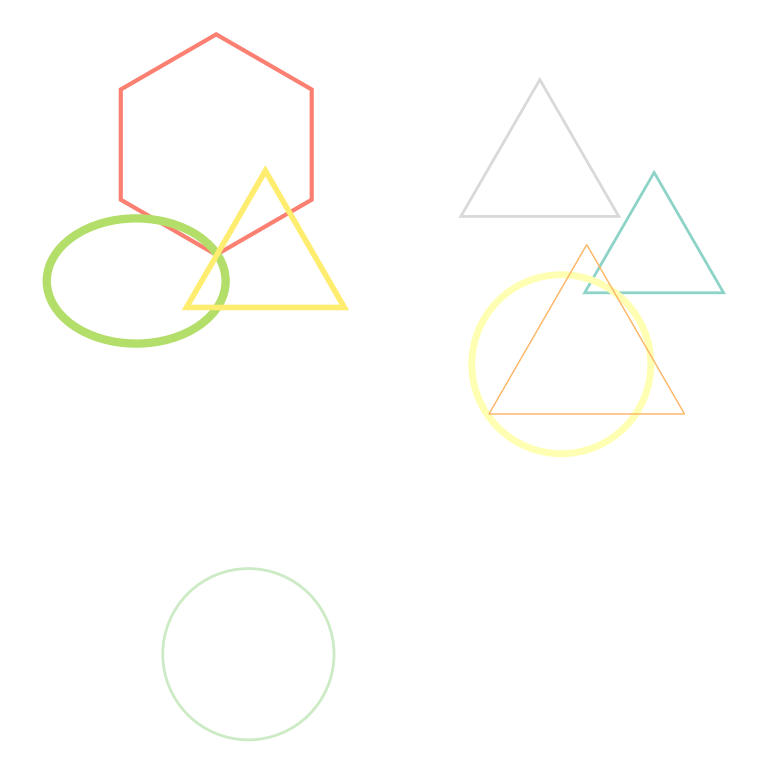[{"shape": "triangle", "thickness": 1, "radius": 0.52, "center": [0.85, 0.672]}, {"shape": "circle", "thickness": 2.5, "radius": 0.58, "center": [0.729, 0.527]}, {"shape": "hexagon", "thickness": 1.5, "radius": 0.72, "center": [0.281, 0.812]}, {"shape": "triangle", "thickness": 0.5, "radius": 0.73, "center": [0.762, 0.536]}, {"shape": "oval", "thickness": 3, "radius": 0.58, "center": [0.177, 0.635]}, {"shape": "triangle", "thickness": 1, "radius": 0.59, "center": [0.701, 0.778]}, {"shape": "circle", "thickness": 1, "radius": 0.56, "center": [0.323, 0.15]}, {"shape": "triangle", "thickness": 2, "radius": 0.59, "center": [0.345, 0.66]}]